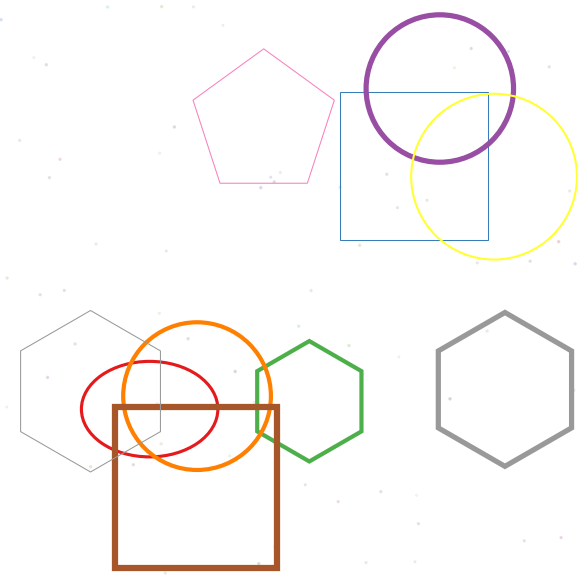[{"shape": "oval", "thickness": 1.5, "radius": 0.59, "center": [0.259, 0.291]}, {"shape": "square", "thickness": 0.5, "radius": 0.64, "center": [0.718, 0.712]}, {"shape": "hexagon", "thickness": 2, "radius": 0.52, "center": [0.536, 0.304]}, {"shape": "circle", "thickness": 2.5, "radius": 0.64, "center": [0.762, 0.846]}, {"shape": "circle", "thickness": 2, "radius": 0.64, "center": [0.341, 0.313]}, {"shape": "circle", "thickness": 1, "radius": 0.72, "center": [0.856, 0.693]}, {"shape": "square", "thickness": 3, "radius": 0.7, "center": [0.339, 0.156]}, {"shape": "pentagon", "thickness": 0.5, "radius": 0.64, "center": [0.457, 0.786]}, {"shape": "hexagon", "thickness": 0.5, "radius": 0.7, "center": [0.157, 0.322]}, {"shape": "hexagon", "thickness": 2.5, "radius": 0.67, "center": [0.874, 0.325]}]